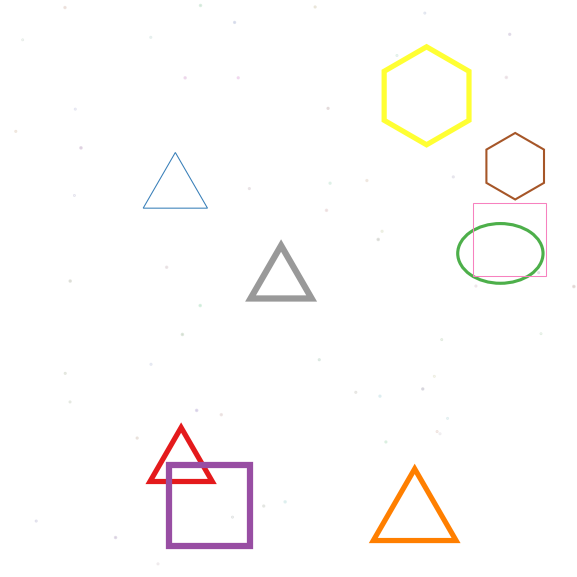[{"shape": "triangle", "thickness": 2.5, "radius": 0.31, "center": [0.314, 0.196]}, {"shape": "triangle", "thickness": 0.5, "radius": 0.32, "center": [0.304, 0.671]}, {"shape": "oval", "thickness": 1.5, "radius": 0.37, "center": [0.866, 0.56]}, {"shape": "square", "thickness": 3, "radius": 0.35, "center": [0.362, 0.124]}, {"shape": "triangle", "thickness": 2.5, "radius": 0.41, "center": [0.718, 0.105]}, {"shape": "hexagon", "thickness": 2.5, "radius": 0.42, "center": [0.739, 0.833]}, {"shape": "hexagon", "thickness": 1, "radius": 0.29, "center": [0.892, 0.711]}, {"shape": "square", "thickness": 0.5, "radius": 0.31, "center": [0.882, 0.584]}, {"shape": "triangle", "thickness": 3, "radius": 0.31, "center": [0.487, 0.513]}]